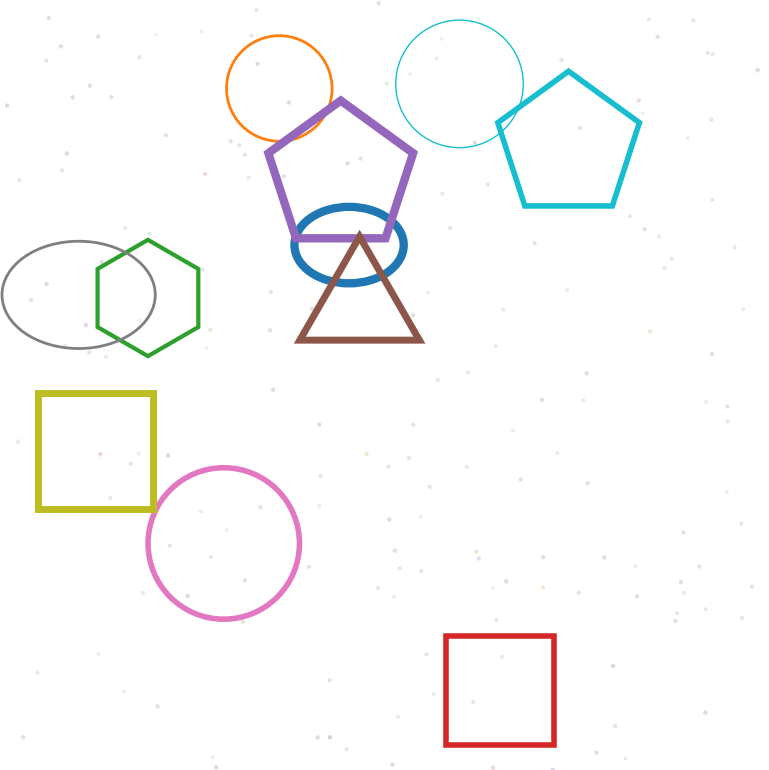[{"shape": "oval", "thickness": 3, "radius": 0.35, "center": [0.453, 0.682]}, {"shape": "circle", "thickness": 1, "radius": 0.34, "center": [0.363, 0.885]}, {"shape": "hexagon", "thickness": 1.5, "radius": 0.38, "center": [0.192, 0.613]}, {"shape": "square", "thickness": 2, "radius": 0.35, "center": [0.649, 0.103]}, {"shape": "pentagon", "thickness": 3, "radius": 0.49, "center": [0.443, 0.771]}, {"shape": "triangle", "thickness": 2.5, "radius": 0.45, "center": [0.467, 0.603]}, {"shape": "circle", "thickness": 2, "radius": 0.49, "center": [0.291, 0.294]}, {"shape": "oval", "thickness": 1, "radius": 0.5, "center": [0.102, 0.617]}, {"shape": "square", "thickness": 2.5, "radius": 0.37, "center": [0.124, 0.414]}, {"shape": "pentagon", "thickness": 2, "radius": 0.48, "center": [0.738, 0.811]}, {"shape": "circle", "thickness": 0.5, "radius": 0.41, "center": [0.597, 0.891]}]